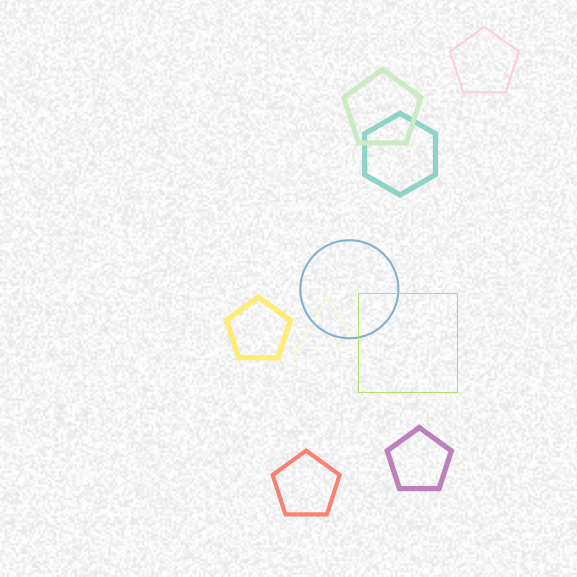[{"shape": "hexagon", "thickness": 2.5, "radius": 0.35, "center": [0.693, 0.732]}, {"shape": "triangle", "thickness": 0.5, "radius": 0.36, "center": [0.567, 0.413]}, {"shape": "pentagon", "thickness": 2, "radius": 0.31, "center": [0.53, 0.158]}, {"shape": "circle", "thickness": 1, "radius": 0.42, "center": [0.605, 0.498]}, {"shape": "square", "thickness": 0.5, "radius": 0.43, "center": [0.706, 0.406]}, {"shape": "pentagon", "thickness": 1, "radius": 0.31, "center": [0.839, 0.89]}, {"shape": "pentagon", "thickness": 2.5, "radius": 0.29, "center": [0.726, 0.2]}, {"shape": "pentagon", "thickness": 2.5, "radius": 0.35, "center": [0.662, 0.809]}, {"shape": "pentagon", "thickness": 2.5, "radius": 0.29, "center": [0.447, 0.427]}]